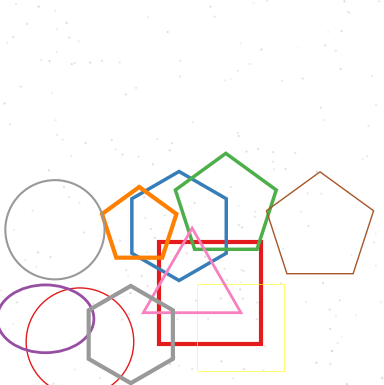[{"shape": "circle", "thickness": 1, "radius": 0.7, "center": [0.208, 0.112]}, {"shape": "square", "thickness": 3, "radius": 0.66, "center": [0.545, 0.239]}, {"shape": "hexagon", "thickness": 2.5, "radius": 0.71, "center": [0.465, 0.413]}, {"shape": "pentagon", "thickness": 2.5, "radius": 0.69, "center": [0.587, 0.464]}, {"shape": "oval", "thickness": 2, "radius": 0.63, "center": [0.118, 0.172]}, {"shape": "pentagon", "thickness": 3, "radius": 0.51, "center": [0.362, 0.413]}, {"shape": "square", "thickness": 0.5, "radius": 0.56, "center": [0.625, 0.148]}, {"shape": "pentagon", "thickness": 1, "radius": 0.73, "center": [0.831, 0.407]}, {"shape": "triangle", "thickness": 2, "radius": 0.73, "center": [0.499, 0.261]}, {"shape": "hexagon", "thickness": 3, "radius": 0.63, "center": [0.34, 0.131]}, {"shape": "circle", "thickness": 1.5, "radius": 0.64, "center": [0.143, 0.403]}]